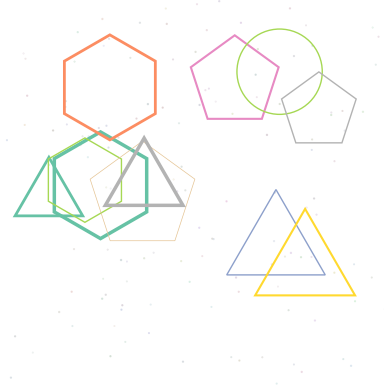[{"shape": "hexagon", "thickness": 2.5, "radius": 0.69, "center": [0.261, 0.519]}, {"shape": "triangle", "thickness": 2, "radius": 0.51, "center": [0.127, 0.49]}, {"shape": "hexagon", "thickness": 2, "radius": 0.68, "center": [0.285, 0.773]}, {"shape": "triangle", "thickness": 1, "radius": 0.74, "center": [0.717, 0.36]}, {"shape": "pentagon", "thickness": 1.5, "radius": 0.6, "center": [0.61, 0.788]}, {"shape": "hexagon", "thickness": 1, "radius": 0.55, "center": [0.221, 0.532]}, {"shape": "circle", "thickness": 1, "radius": 0.55, "center": [0.726, 0.814]}, {"shape": "triangle", "thickness": 1.5, "radius": 0.75, "center": [0.793, 0.308]}, {"shape": "pentagon", "thickness": 0.5, "radius": 0.72, "center": [0.37, 0.49]}, {"shape": "triangle", "thickness": 2.5, "radius": 0.58, "center": [0.374, 0.525]}, {"shape": "pentagon", "thickness": 1, "radius": 0.51, "center": [0.828, 0.711]}]